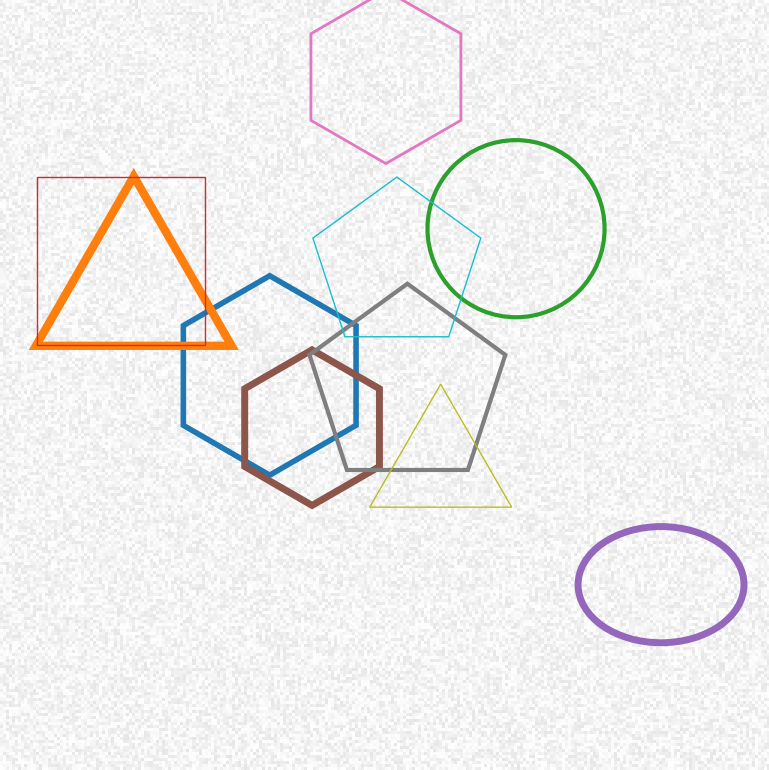[{"shape": "hexagon", "thickness": 2, "radius": 0.65, "center": [0.35, 0.512]}, {"shape": "triangle", "thickness": 3, "radius": 0.73, "center": [0.174, 0.624]}, {"shape": "circle", "thickness": 1.5, "radius": 0.57, "center": [0.67, 0.703]}, {"shape": "square", "thickness": 0.5, "radius": 0.55, "center": [0.158, 0.661]}, {"shape": "oval", "thickness": 2.5, "radius": 0.54, "center": [0.858, 0.241]}, {"shape": "hexagon", "thickness": 2.5, "radius": 0.51, "center": [0.405, 0.445]}, {"shape": "hexagon", "thickness": 1, "radius": 0.56, "center": [0.501, 0.9]}, {"shape": "pentagon", "thickness": 1.5, "radius": 0.67, "center": [0.529, 0.498]}, {"shape": "triangle", "thickness": 0.5, "radius": 0.53, "center": [0.572, 0.395]}, {"shape": "pentagon", "thickness": 0.5, "radius": 0.57, "center": [0.515, 0.655]}]